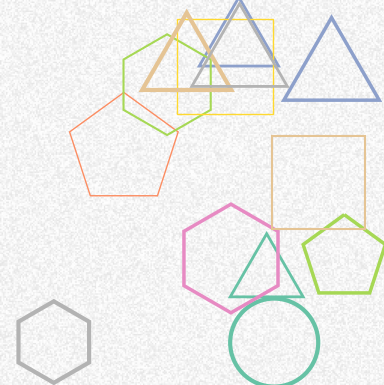[{"shape": "triangle", "thickness": 2, "radius": 0.55, "center": [0.693, 0.284]}, {"shape": "circle", "thickness": 3, "radius": 0.57, "center": [0.712, 0.11]}, {"shape": "pentagon", "thickness": 1, "radius": 0.74, "center": [0.322, 0.612]}, {"shape": "triangle", "thickness": 2.5, "radius": 0.71, "center": [0.861, 0.811]}, {"shape": "triangle", "thickness": 2, "radius": 0.6, "center": [0.621, 0.888]}, {"shape": "hexagon", "thickness": 2.5, "radius": 0.71, "center": [0.6, 0.329]}, {"shape": "pentagon", "thickness": 2.5, "radius": 0.56, "center": [0.894, 0.33]}, {"shape": "hexagon", "thickness": 1.5, "radius": 0.65, "center": [0.434, 0.78]}, {"shape": "square", "thickness": 1, "radius": 0.62, "center": [0.584, 0.827]}, {"shape": "square", "thickness": 1.5, "radius": 0.6, "center": [0.828, 0.525]}, {"shape": "triangle", "thickness": 3, "radius": 0.67, "center": [0.485, 0.833]}, {"shape": "triangle", "thickness": 2, "radius": 0.72, "center": [0.622, 0.847]}, {"shape": "hexagon", "thickness": 3, "radius": 0.53, "center": [0.14, 0.111]}]